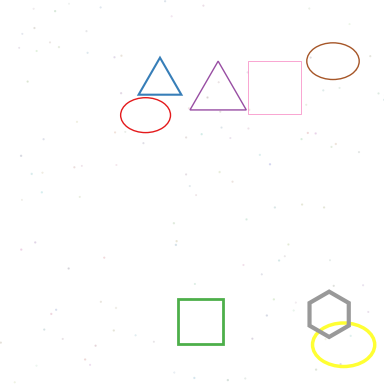[{"shape": "oval", "thickness": 1, "radius": 0.32, "center": [0.378, 0.701]}, {"shape": "triangle", "thickness": 1.5, "radius": 0.32, "center": [0.416, 0.786]}, {"shape": "square", "thickness": 2, "radius": 0.29, "center": [0.52, 0.166]}, {"shape": "triangle", "thickness": 1, "radius": 0.42, "center": [0.567, 0.757]}, {"shape": "oval", "thickness": 2.5, "radius": 0.4, "center": [0.893, 0.105]}, {"shape": "oval", "thickness": 1, "radius": 0.34, "center": [0.865, 0.841]}, {"shape": "square", "thickness": 0.5, "radius": 0.34, "center": [0.713, 0.774]}, {"shape": "hexagon", "thickness": 3, "radius": 0.29, "center": [0.855, 0.184]}]